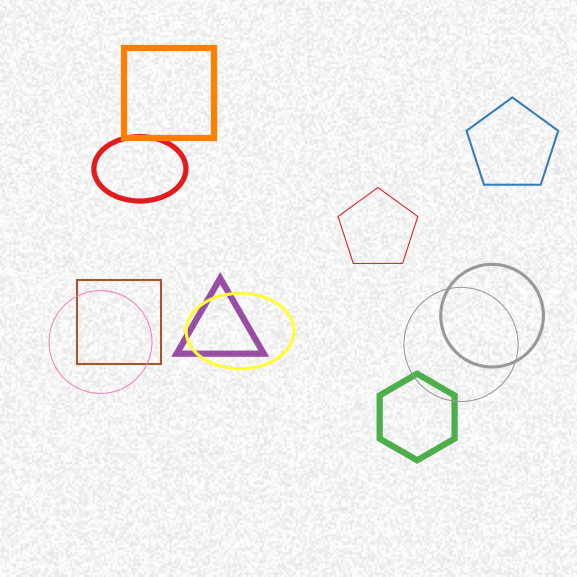[{"shape": "pentagon", "thickness": 0.5, "radius": 0.36, "center": [0.654, 0.602]}, {"shape": "oval", "thickness": 2.5, "radius": 0.4, "center": [0.242, 0.707]}, {"shape": "pentagon", "thickness": 1, "radius": 0.42, "center": [0.887, 0.747]}, {"shape": "hexagon", "thickness": 3, "radius": 0.37, "center": [0.722, 0.277]}, {"shape": "triangle", "thickness": 3, "radius": 0.44, "center": [0.381, 0.43]}, {"shape": "square", "thickness": 3, "radius": 0.39, "center": [0.293, 0.838]}, {"shape": "oval", "thickness": 1.5, "radius": 0.47, "center": [0.416, 0.426]}, {"shape": "square", "thickness": 1, "radius": 0.36, "center": [0.207, 0.442]}, {"shape": "circle", "thickness": 0.5, "radius": 0.45, "center": [0.174, 0.407]}, {"shape": "circle", "thickness": 0.5, "radius": 0.49, "center": [0.798, 0.403]}, {"shape": "circle", "thickness": 1.5, "radius": 0.44, "center": [0.852, 0.453]}]